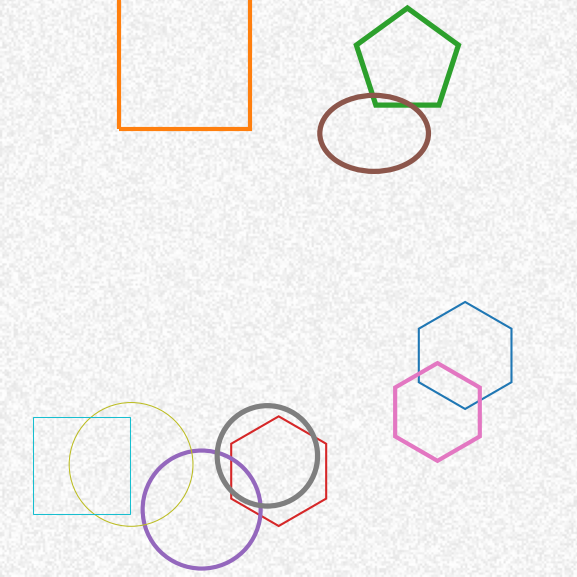[{"shape": "hexagon", "thickness": 1, "radius": 0.46, "center": [0.805, 0.384]}, {"shape": "square", "thickness": 2, "radius": 0.57, "center": [0.32, 0.89]}, {"shape": "pentagon", "thickness": 2.5, "radius": 0.46, "center": [0.705, 0.892]}, {"shape": "hexagon", "thickness": 1, "radius": 0.47, "center": [0.483, 0.183]}, {"shape": "circle", "thickness": 2, "radius": 0.51, "center": [0.349, 0.117]}, {"shape": "oval", "thickness": 2.5, "radius": 0.47, "center": [0.648, 0.768]}, {"shape": "hexagon", "thickness": 2, "radius": 0.42, "center": [0.758, 0.286]}, {"shape": "circle", "thickness": 2.5, "radius": 0.43, "center": [0.463, 0.21]}, {"shape": "circle", "thickness": 0.5, "radius": 0.54, "center": [0.227, 0.195]}, {"shape": "square", "thickness": 0.5, "radius": 0.42, "center": [0.141, 0.192]}]